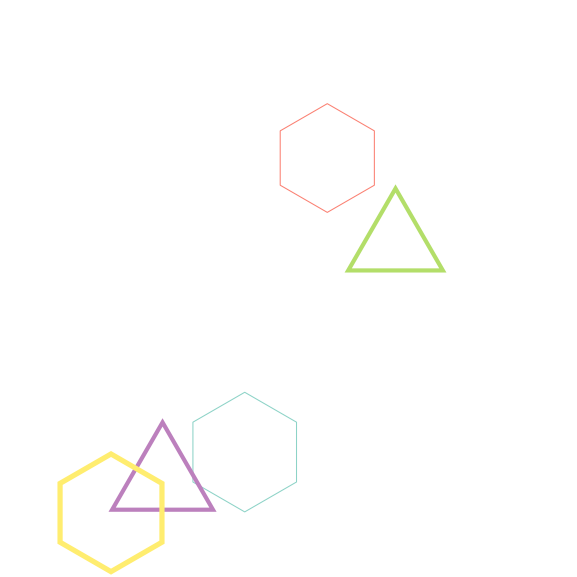[{"shape": "hexagon", "thickness": 0.5, "radius": 0.52, "center": [0.424, 0.216]}, {"shape": "hexagon", "thickness": 0.5, "radius": 0.47, "center": [0.567, 0.725]}, {"shape": "triangle", "thickness": 2, "radius": 0.47, "center": [0.685, 0.578]}, {"shape": "triangle", "thickness": 2, "radius": 0.5, "center": [0.281, 0.167]}, {"shape": "hexagon", "thickness": 2.5, "radius": 0.51, "center": [0.192, 0.111]}]